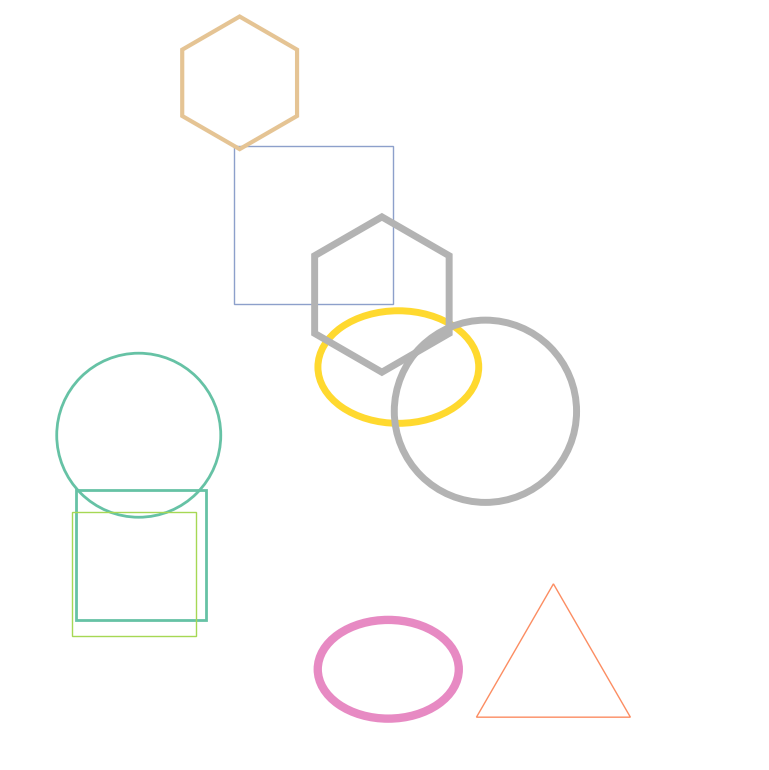[{"shape": "square", "thickness": 1, "radius": 0.42, "center": [0.183, 0.279]}, {"shape": "circle", "thickness": 1, "radius": 0.53, "center": [0.18, 0.435]}, {"shape": "triangle", "thickness": 0.5, "radius": 0.58, "center": [0.719, 0.126]}, {"shape": "square", "thickness": 0.5, "radius": 0.52, "center": [0.407, 0.708]}, {"shape": "oval", "thickness": 3, "radius": 0.46, "center": [0.504, 0.131]}, {"shape": "square", "thickness": 0.5, "radius": 0.4, "center": [0.174, 0.255]}, {"shape": "oval", "thickness": 2.5, "radius": 0.52, "center": [0.517, 0.523]}, {"shape": "hexagon", "thickness": 1.5, "radius": 0.43, "center": [0.311, 0.892]}, {"shape": "circle", "thickness": 2.5, "radius": 0.59, "center": [0.63, 0.466]}, {"shape": "hexagon", "thickness": 2.5, "radius": 0.5, "center": [0.496, 0.617]}]